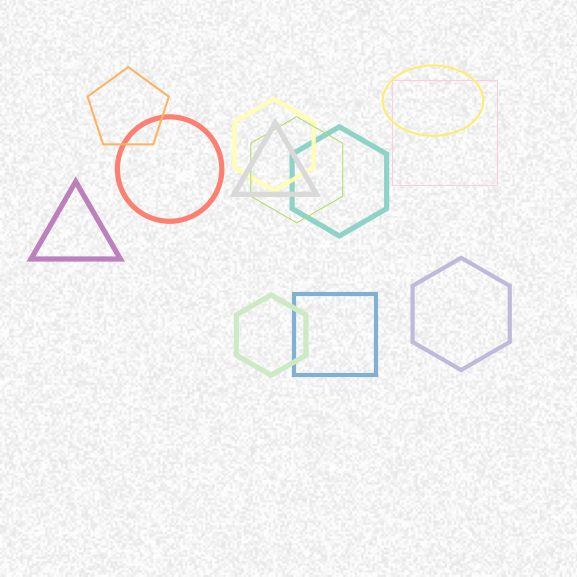[{"shape": "hexagon", "thickness": 2.5, "radius": 0.47, "center": [0.588, 0.685]}, {"shape": "hexagon", "thickness": 2, "radius": 0.4, "center": [0.475, 0.748]}, {"shape": "hexagon", "thickness": 2, "radius": 0.49, "center": [0.799, 0.456]}, {"shape": "circle", "thickness": 2.5, "radius": 0.45, "center": [0.294, 0.706]}, {"shape": "square", "thickness": 2, "radius": 0.35, "center": [0.58, 0.42]}, {"shape": "pentagon", "thickness": 1, "radius": 0.37, "center": [0.222, 0.809]}, {"shape": "hexagon", "thickness": 0.5, "radius": 0.46, "center": [0.514, 0.705]}, {"shape": "square", "thickness": 0.5, "radius": 0.45, "center": [0.77, 0.769]}, {"shape": "triangle", "thickness": 2.5, "radius": 0.41, "center": [0.477, 0.704]}, {"shape": "triangle", "thickness": 2.5, "radius": 0.45, "center": [0.131, 0.595]}, {"shape": "hexagon", "thickness": 2.5, "radius": 0.35, "center": [0.47, 0.419]}, {"shape": "oval", "thickness": 1, "radius": 0.44, "center": [0.75, 0.825]}]